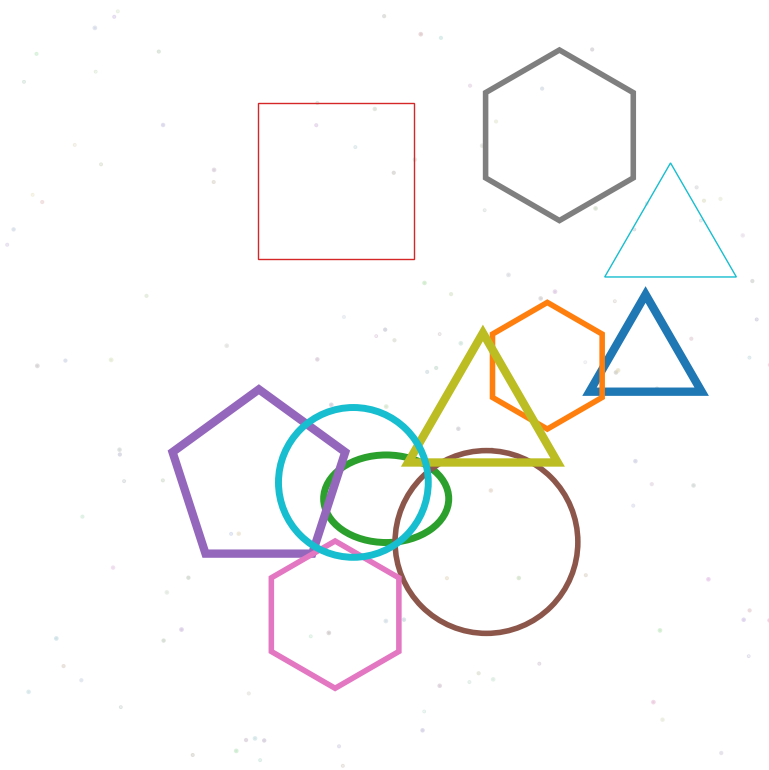[{"shape": "triangle", "thickness": 3, "radius": 0.42, "center": [0.838, 0.533]}, {"shape": "hexagon", "thickness": 2, "radius": 0.41, "center": [0.711, 0.525]}, {"shape": "oval", "thickness": 2.5, "radius": 0.41, "center": [0.502, 0.352]}, {"shape": "square", "thickness": 0.5, "radius": 0.51, "center": [0.436, 0.765]}, {"shape": "pentagon", "thickness": 3, "radius": 0.59, "center": [0.336, 0.376]}, {"shape": "circle", "thickness": 2, "radius": 0.59, "center": [0.632, 0.296]}, {"shape": "hexagon", "thickness": 2, "radius": 0.48, "center": [0.435, 0.202]}, {"shape": "hexagon", "thickness": 2, "radius": 0.55, "center": [0.727, 0.824]}, {"shape": "triangle", "thickness": 3, "radius": 0.56, "center": [0.627, 0.455]}, {"shape": "circle", "thickness": 2.5, "radius": 0.49, "center": [0.459, 0.373]}, {"shape": "triangle", "thickness": 0.5, "radius": 0.49, "center": [0.871, 0.69]}]